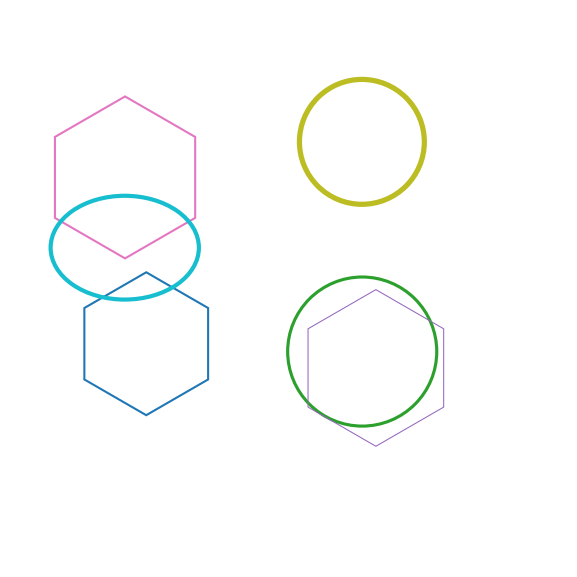[{"shape": "hexagon", "thickness": 1, "radius": 0.62, "center": [0.253, 0.404]}, {"shape": "circle", "thickness": 1.5, "radius": 0.65, "center": [0.627, 0.39]}, {"shape": "hexagon", "thickness": 0.5, "radius": 0.68, "center": [0.651, 0.362]}, {"shape": "hexagon", "thickness": 1, "radius": 0.7, "center": [0.217, 0.692]}, {"shape": "circle", "thickness": 2.5, "radius": 0.54, "center": [0.627, 0.754]}, {"shape": "oval", "thickness": 2, "radius": 0.64, "center": [0.216, 0.57]}]